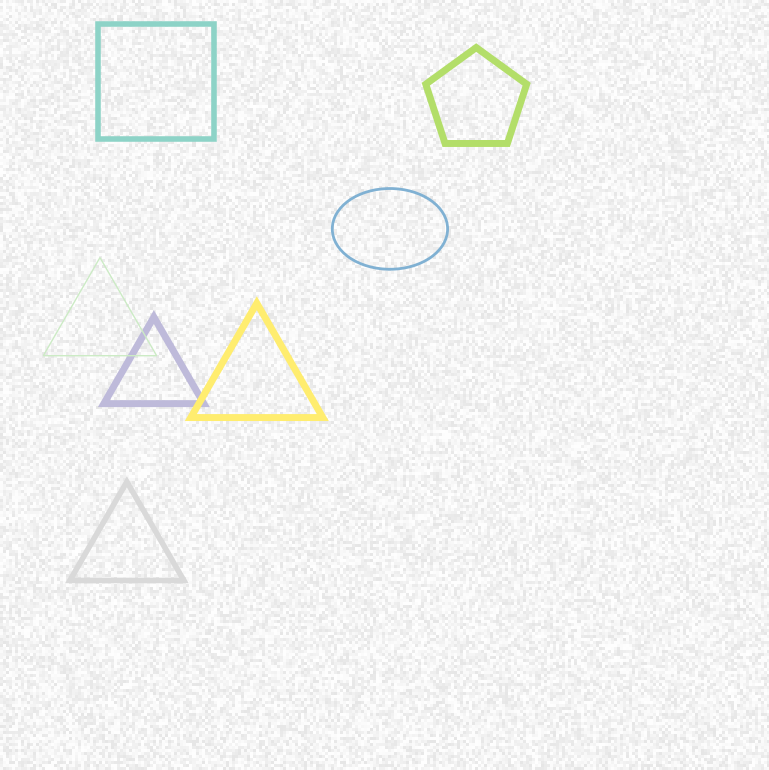[{"shape": "square", "thickness": 2, "radius": 0.37, "center": [0.202, 0.894]}, {"shape": "triangle", "thickness": 2.5, "radius": 0.37, "center": [0.2, 0.513]}, {"shape": "oval", "thickness": 1, "radius": 0.37, "center": [0.506, 0.703]}, {"shape": "pentagon", "thickness": 2.5, "radius": 0.34, "center": [0.618, 0.869]}, {"shape": "triangle", "thickness": 2, "radius": 0.43, "center": [0.165, 0.289]}, {"shape": "triangle", "thickness": 0.5, "radius": 0.42, "center": [0.13, 0.581]}, {"shape": "triangle", "thickness": 2.5, "radius": 0.49, "center": [0.334, 0.507]}]